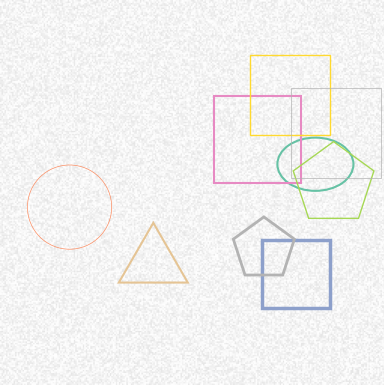[{"shape": "oval", "thickness": 1.5, "radius": 0.49, "center": [0.819, 0.573]}, {"shape": "circle", "thickness": 0.5, "radius": 0.55, "center": [0.181, 0.462]}, {"shape": "square", "thickness": 2.5, "radius": 0.44, "center": [0.769, 0.289]}, {"shape": "square", "thickness": 1.5, "radius": 0.57, "center": [0.67, 0.638]}, {"shape": "pentagon", "thickness": 1, "radius": 0.55, "center": [0.866, 0.522]}, {"shape": "square", "thickness": 1, "radius": 0.52, "center": [0.753, 0.754]}, {"shape": "triangle", "thickness": 1.5, "radius": 0.52, "center": [0.398, 0.318]}, {"shape": "square", "thickness": 0.5, "radius": 0.58, "center": [0.873, 0.655]}, {"shape": "pentagon", "thickness": 2, "radius": 0.42, "center": [0.685, 0.353]}]